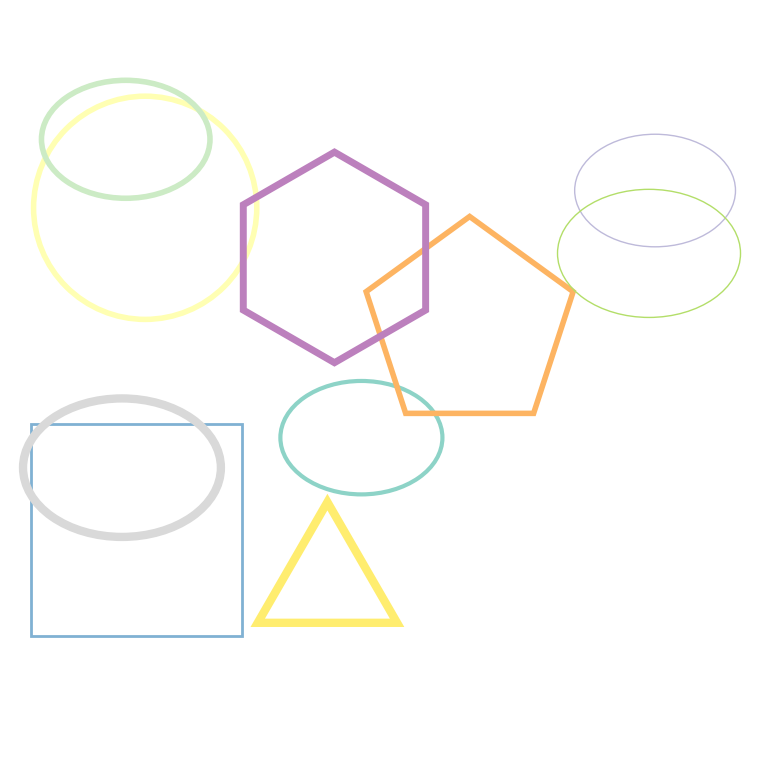[{"shape": "oval", "thickness": 1.5, "radius": 0.53, "center": [0.469, 0.432]}, {"shape": "circle", "thickness": 2, "radius": 0.72, "center": [0.189, 0.73]}, {"shape": "oval", "thickness": 0.5, "radius": 0.52, "center": [0.851, 0.753]}, {"shape": "square", "thickness": 1, "radius": 0.69, "center": [0.177, 0.311]}, {"shape": "pentagon", "thickness": 2, "radius": 0.71, "center": [0.61, 0.577]}, {"shape": "oval", "thickness": 0.5, "radius": 0.59, "center": [0.843, 0.671]}, {"shape": "oval", "thickness": 3, "radius": 0.64, "center": [0.158, 0.393]}, {"shape": "hexagon", "thickness": 2.5, "radius": 0.68, "center": [0.434, 0.666]}, {"shape": "oval", "thickness": 2, "radius": 0.55, "center": [0.163, 0.819]}, {"shape": "triangle", "thickness": 3, "radius": 0.52, "center": [0.425, 0.243]}]